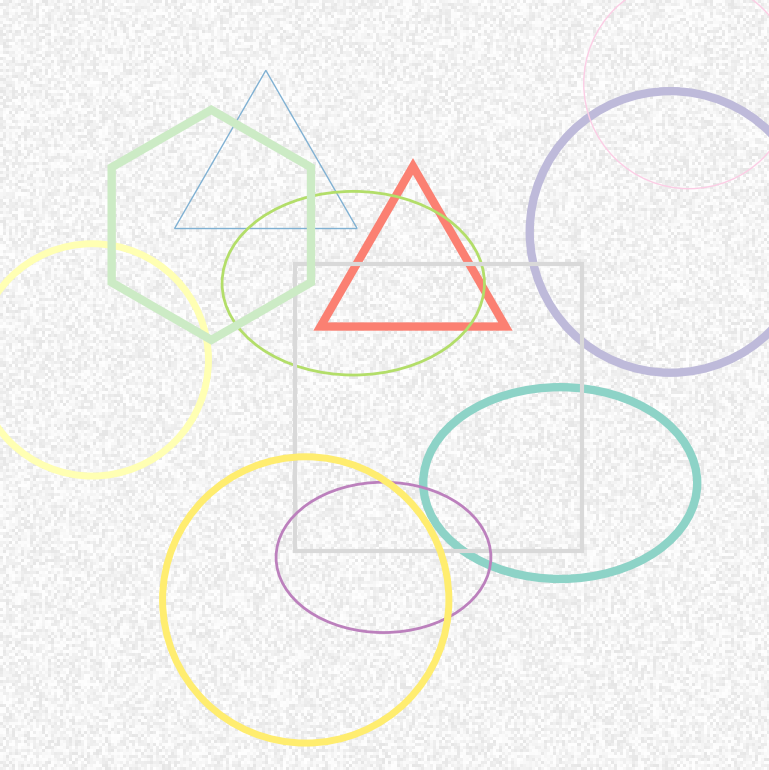[{"shape": "oval", "thickness": 3, "radius": 0.89, "center": [0.728, 0.373]}, {"shape": "circle", "thickness": 2.5, "radius": 0.75, "center": [0.12, 0.533]}, {"shape": "circle", "thickness": 3, "radius": 0.91, "center": [0.871, 0.699]}, {"shape": "triangle", "thickness": 3, "radius": 0.69, "center": [0.536, 0.645]}, {"shape": "triangle", "thickness": 0.5, "radius": 0.68, "center": [0.345, 0.772]}, {"shape": "oval", "thickness": 1, "radius": 0.85, "center": [0.459, 0.632]}, {"shape": "circle", "thickness": 0.5, "radius": 0.68, "center": [0.895, 0.892]}, {"shape": "square", "thickness": 1.5, "radius": 0.93, "center": [0.57, 0.471]}, {"shape": "oval", "thickness": 1, "radius": 0.7, "center": [0.498, 0.276]}, {"shape": "hexagon", "thickness": 3, "radius": 0.75, "center": [0.274, 0.708]}, {"shape": "circle", "thickness": 2.5, "radius": 0.93, "center": [0.397, 0.221]}]